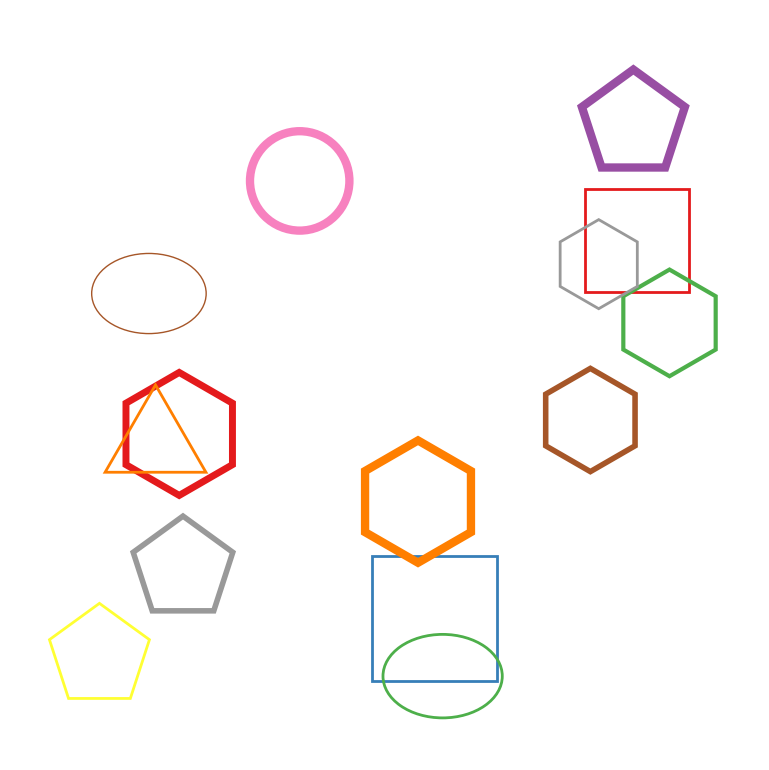[{"shape": "square", "thickness": 1, "radius": 0.34, "center": [0.827, 0.688]}, {"shape": "hexagon", "thickness": 2.5, "radius": 0.4, "center": [0.233, 0.436]}, {"shape": "square", "thickness": 1, "radius": 0.41, "center": [0.564, 0.197]}, {"shape": "hexagon", "thickness": 1.5, "radius": 0.35, "center": [0.869, 0.581]}, {"shape": "oval", "thickness": 1, "radius": 0.39, "center": [0.575, 0.122]}, {"shape": "pentagon", "thickness": 3, "radius": 0.35, "center": [0.823, 0.839]}, {"shape": "hexagon", "thickness": 3, "radius": 0.4, "center": [0.543, 0.349]}, {"shape": "triangle", "thickness": 1, "radius": 0.38, "center": [0.202, 0.424]}, {"shape": "pentagon", "thickness": 1, "radius": 0.34, "center": [0.129, 0.148]}, {"shape": "hexagon", "thickness": 2, "radius": 0.34, "center": [0.767, 0.455]}, {"shape": "oval", "thickness": 0.5, "radius": 0.37, "center": [0.193, 0.619]}, {"shape": "circle", "thickness": 3, "radius": 0.32, "center": [0.389, 0.765]}, {"shape": "hexagon", "thickness": 1, "radius": 0.29, "center": [0.778, 0.657]}, {"shape": "pentagon", "thickness": 2, "radius": 0.34, "center": [0.238, 0.262]}]